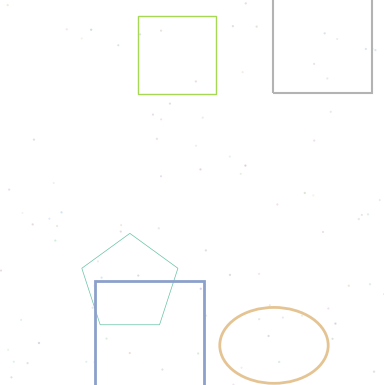[{"shape": "pentagon", "thickness": 0.5, "radius": 0.66, "center": [0.337, 0.263]}, {"shape": "square", "thickness": 2, "radius": 0.7, "center": [0.389, 0.129]}, {"shape": "square", "thickness": 1, "radius": 0.51, "center": [0.459, 0.856]}, {"shape": "oval", "thickness": 2, "radius": 0.7, "center": [0.712, 0.103]}, {"shape": "square", "thickness": 1.5, "radius": 0.64, "center": [0.837, 0.888]}]